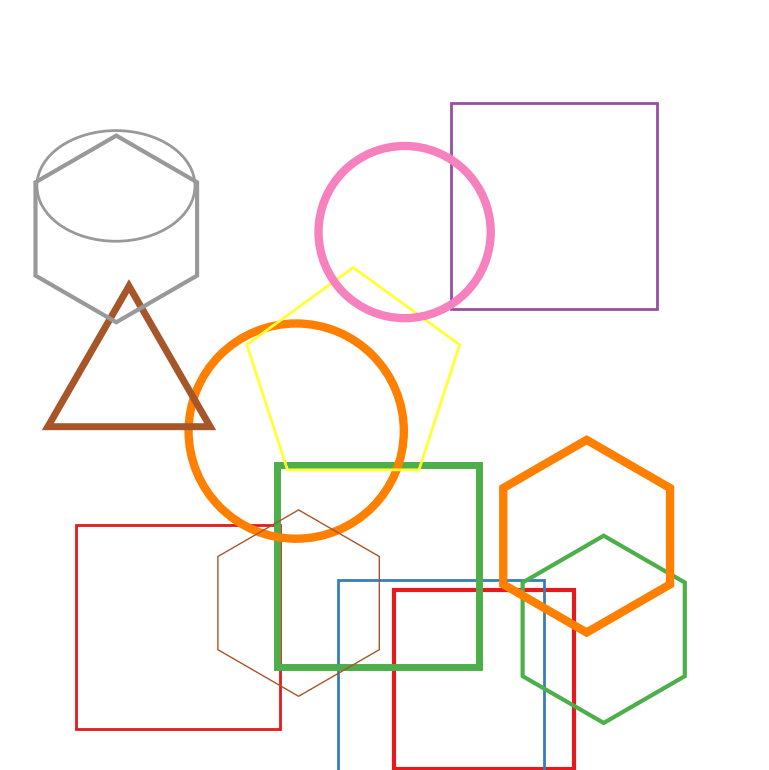[{"shape": "square", "thickness": 1.5, "radius": 0.58, "center": [0.628, 0.117]}, {"shape": "square", "thickness": 1, "radius": 0.66, "center": [0.231, 0.186]}, {"shape": "square", "thickness": 1, "radius": 0.67, "center": [0.573, 0.112]}, {"shape": "hexagon", "thickness": 1.5, "radius": 0.61, "center": [0.784, 0.183]}, {"shape": "square", "thickness": 2.5, "radius": 0.66, "center": [0.49, 0.265]}, {"shape": "square", "thickness": 1, "radius": 0.67, "center": [0.72, 0.732]}, {"shape": "hexagon", "thickness": 3, "radius": 0.63, "center": [0.762, 0.304]}, {"shape": "circle", "thickness": 3, "radius": 0.7, "center": [0.385, 0.44]}, {"shape": "pentagon", "thickness": 1, "radius": 0.73, "center": [0.459, 0.507]}, {"shape": "hexagon", "thickness": 0.5, "radius": 0.61, "center": [0.388, 0.217]}, {"shape": "triangle", "thickness": 2.5, "radius": 0.61, "center": [0.168, 0.507]}, {"shape": "circle", "thickness": 3, "radius": 0.56, "center": [0.525, 0.699]}, {"shape": "oval", "thickness": 1, "radius": 0.51, "center": [0.151, 0.759]}, {"shape": "hexagon", "thickness": 1.5, "radius": 0.61, "center": [0.151, 0.703]}]